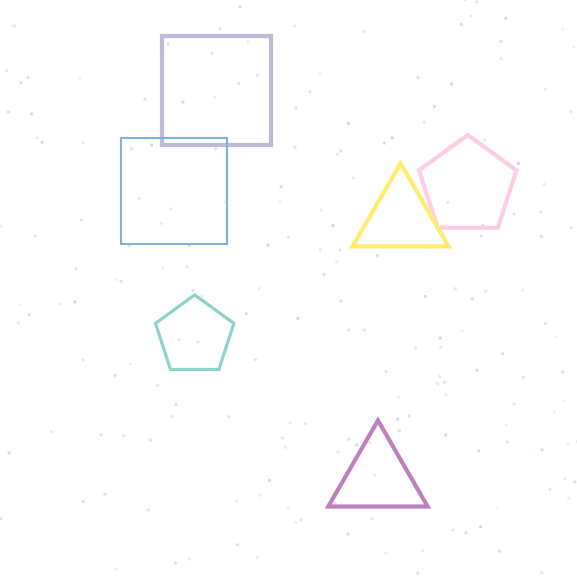[{"shape": "pentagon", "thickness": 1.5, "radius": 0.36, "center": [0.337, 0.417]}, {"shape": "square", "thickness": 2, "radius": 0.47, "center": [0.375, 0.843]}, {"shape": "square", "thickness": 1, "radius": 0.46, "center": [0.301, 0.668]}, {"shape": "pentagon", "thickness": 2, "radius": 0.44, "center": [0.81, 0.677]}, {"shape": "triangle", "thickness": 2, "radius": 0.5, "center": [0.654, 0.172]}, {"shape": "triangle", "thickness": 2, "radius": 0.48, "center": [0.694, 0.62]}]